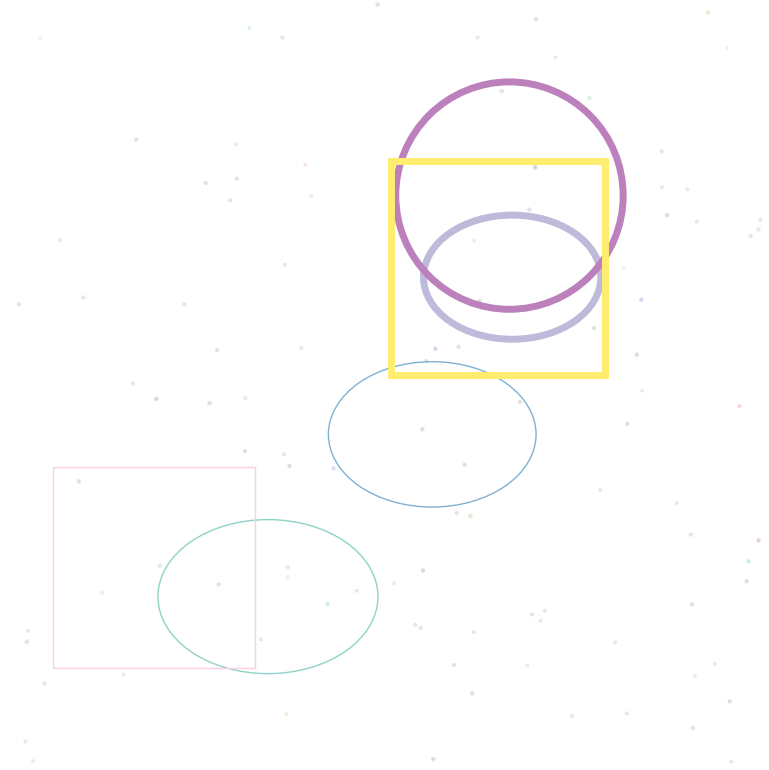[{"shape": "oval", "thickness": 0.5, "radius": 0.71, "center": [0.348, 0.225]}, {"shape": "oval", "thickness": 2.5, "radius": 0.58, "center": [0.665, 0.64]}, {"shape": "oval", "thickness": 0.5, "radius": 0.67, "center": [0.561, 0.436]}, {"shape": "square", "thickness": 0.5, "radius": 0.65, "center": [0.2, 0.263]}, {"shape": "circle", "thickness": 2.5, "radius": 0.74, "center": [0.662, 0.746]}, {"shape": "square", "thickness": 2.5, "radius": 0.7, "center": [0.647, 0.652]}]